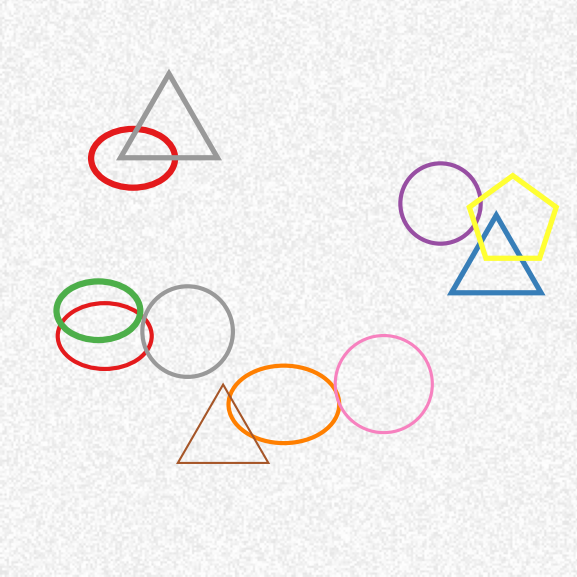[{"shape": "oval", "thickness": 2, "radius": 0.41, "center": [0.181, 0.417]}, {"shape": "oval", "thickness": 3, "radius": 0.36, "center": [0.23, 0.725]}, {"shape": "triangle", "thickness": 2.5, "radius": 0.45, "center": [0.859, 0.537]}, {"shape": "oval", "thickness": 3, "radius": 0.36, "center": [0.17, 0.461]}, {"shape": "circle", "thickness": 2, "radius": 0.35, "center": [0.763, 0.647]}, {"shape": "oval", "thickness": 2, "radius": 0.48, "center": [0.492, 0.299]}, {"shape": "pentagon", "thickness": 2.5, "radius": 0.4, "center": [0.888, 0.616]}, {"shape": "triangle", "thickness": 1, "radius": 0.45, "center": [0.386, 0.243]}, {"shape": "circle", "thickness": 1.5, "radius": 0.42, "center": [0.665, 0.334]}, {"shape": "circle", "thickness": 2, "radius": 0.39, "center": [0.325, 0.425]}, {"shape": "triangle", "thickness": 2.5, "radius": 0.48, "center": [0.293, 0.774]}]